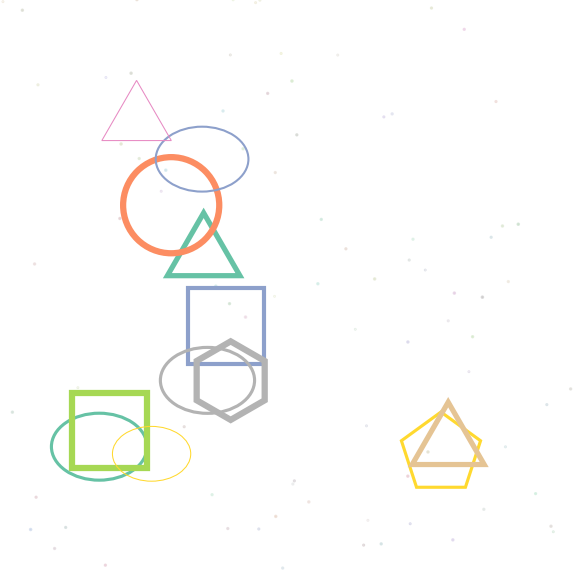[{"shape": "oval", "thickness": 1.5, "radius": 0.41, "center": [0.172, 0.226]}, {"shape": "triangle", "thickness": 2.5, "radius": 0.36, "center": [0.353, 0.558]}, {"shape": "circle", "thickness": 3, "radius": 0.42, "center": [0.296, 0.644]}, {"shape": "square", "thickness": 2, "radius": 0.33, "center": [0.392, 0.435]}, {"shape": "oval", "thickness": 1, "radius": 0.4, "center": [0.35, 0.724]}, {"shape": "triangle", "thickness": 0.5, "radius": 0.35, "center": [0.236, 0.79]}, {"shape": "square", "thickness": 3, "radius": 0.32, "center": [0.19, 0.254]}, {"shape": "pentagon", "thickness": 1.5, "radius": 0.36, "center": [0.764, 0.214]}, {"shape": "oval", "thickness": 0.5, "radius": 0.34, "center": [0.262, 0.213]}, {"shape": "triangle", "thickness": 2.5, "radius": 0.36, "center": [0.776, 0.231]}, {"shape": "oval", "thickness": 1.5, "radius": 0.41, "center": [0.359, 0.34]}, {"shape": "hexagon", "thickness": 3, "radius": 0.34, "center": [0.399, 0.34]}]